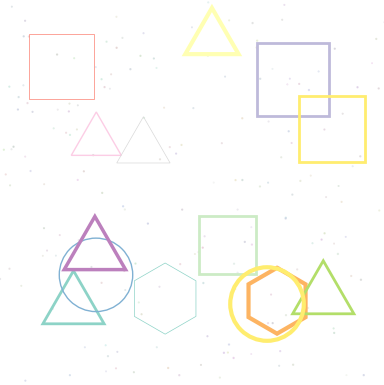[{"shape": "hexagon", "thickness": 0.5, "radius": 0.46, "center": [0.429, 0.224]}, {"shape": "triangle", "thickness": 2, "radius": 0.46, "center": [0.191, 0.205]}, {"shape": "triangle", "thickness": 3, "radius": 0.4, "center": [0.55, 0.899]}, {"shape": "square", "thickness": 2, "radius": 0.47, "center": [0.761, 0.793]}, {"shape": "square", "thickness": 0.5, "radius": 0.43, "center": [0.16, 0.828]}, {"shape": "circle", "thickness": 1, "radius": 0.48, "center": [0.249, 0.286]}, {"shape": "hexagon", "thickness": 3, "radius": 0.43, "center": [0.72, 0.219]}, {"shape": "triangle", "thickness": 2, "radius": 0.46, "center": [0.84, 0.231]}, {"shape": "triangle", "thickness": 1, "radius": 0.38, "center": [0.25, 0.634]}, {"shape": "triangle", "thickness": 0.5, "radius": 0.4, "center": [0.373, 0.617]}, {"shape": "triangle", "thickness": 2.5, "radius": 0.46, "center": [0.246, 0.346]}, {"shape": "square", "thickness": 2, "radius": 0.38, "center": [0.591, 0.363]}, {"shape": "circle", "thickness": 3, "radius": 0.48, "center": [0.694, 0.21]}, {"shape": "square", "thickness": 2, "radius": 0.43, "center": [0.861, 0.666]}]